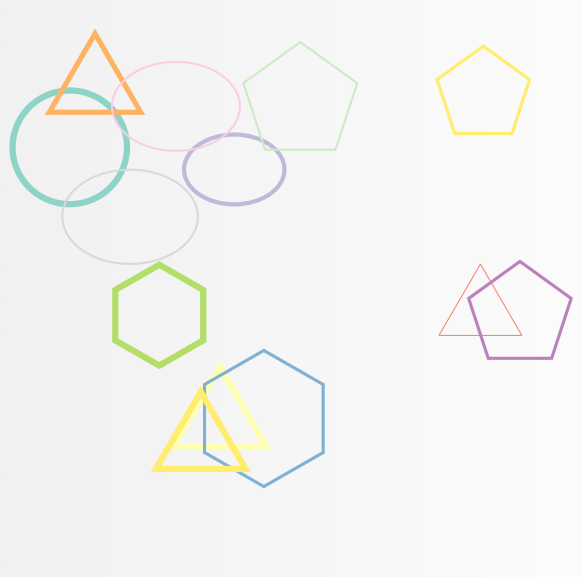[{"shape": "circle", "thickness": 3, "radius": 0.49, "center": [0.12, 0.744]}, {"shape": "triangle", "thickness": 3, "radius": 0.46, "center": [0.378, 0.272]}, {"shape": "oval", "thickness": 2, "radius": 0.43, "center": [0.403, 0.706]}, {"shape": "triangle", "thickness": 0.5, "radius": 0.41, "center": [0.827, 0.459]}, {"shape": "hexagon", "thickness": 1.5, "radius": 0.59, "center": [0.454, 0.274]}, {"shape": "triangle", "thickness": 2.5, "radius": 0.45, "center": [0.163, 0.85]}, {"shape": "hexagon", "thickness": 3, "radius": 0.44, "center": [0.274, 0.453]}, {"shape": "oval", "thickness": 1, "radius": 0.55, "center": [0.303, 0.815]}, {"shape": "oval", "thickness": 1, "radius": 0.58, "center": [0.224, 0.624]}, {"shape": "pentagon", "thickness": 1.5, "radius": 0.46, "center": [0.895, 0.454]}, {"shape": "pentagon", "thickness": 1, "radius": 0.52, "center": [0.517, 0.823]}, {"shape": "pentagon", "thickness": 1.5, "radius": 0.42, "center": [0.832, 0.836]}, {"shape": "triangle", "thickness": 3, "radius": 0.45, "center": [0.345, 0.232]}]